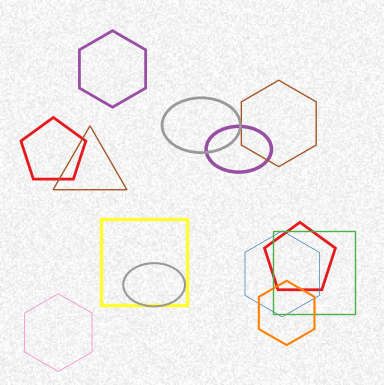[{"shape": "pentagon", "thickness": 2, "radius": 0.48, "center": [0.779, 0.326]}, {"shape": "pentagon", "thickness": 2, "radius": 0.44, "center": [0.139, 0.606]}, {"shape": "hexagon", "thickness": 0.5, "radius": 0.56, "center": [0.733, 0.289]}, {"shape": "square", "thickness": 1, "radius": 0.53, "center": [0.815, 0.293]}, {"shape": "oval", "thickness": 2.5, "radius": 0.42, "center": [0.62, 0.612]}, {"shape": "hexagon", "thickness": 2, "radius": 0.5, "center": [0.292, 0.821]}, {"shape": "hexagon", "thickness": 1.5, "radius": 0.42, "center": [0.745, 0.187]}, {"shape": "square", "thickness": 2.5, "radius": 0.56, "center": [0.374, 0.319]}, {"shape": "triangle", "thickness": 1, "radius": 0.55, "center": [0.234, 0.563]}, {"shape": "hexagon", "thickness": 1, "radius": 0.56, "center": [0.724, 0.679]}, {"shape": "hexagon", "thickness": 0.5, "radius": 0.51, "center": [0.151, 0.136]}, {"shape": "oval", "thickness": 2, "radius": 0.51, "center": [0.523, 0.675]}, {"shape": "oval", "thickness": 1.5, "radius": 0.4, "center": [0.4, 0.26]}]